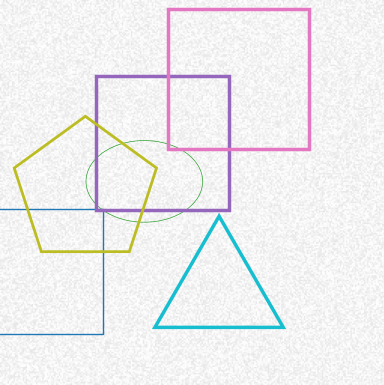[{"shape": "square", "thickness": 1, "radius": 0.81, "center": [0.105, 0.294]}, {"shape": "oval", "thickness": 0.5, "radius": 0.76, "center": [0.375, 0.529]}, {"shape": "square", "thickness": 2.5, "radius": 0.87, "center": [0.423, 0.629]}, {"shape": "square", "thickness": 2.5, "radius": 0.91, "center": [0.62, 0.794]}, {"shape": "pentagon", "thickness": 2, "radius": 0.97, "center": [0.222, 0.504]}, {"shape": "triangle", "thickness": 2.5, "radius": 0.96, "center": [0.569, 0.246]}]